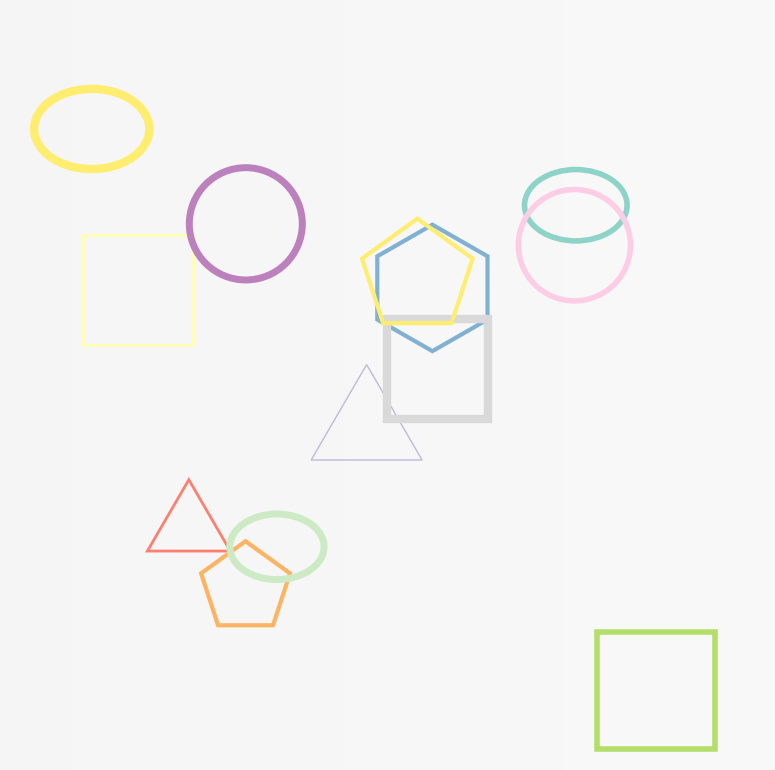[{"shape": "oval", "thickness": 2, "radius": 0.33, "center": [0.743, 0.733]}, {"shape": "square", "thickness": 1, "radius": 0.35, "center": [0.179, 0.623]}, {"shape": "triangle", "thickness": 0.5, "radius": 0.41, "center": [0.473, 0.444]}, {"shape": "triangle", "thickness": 1, "radius": 0.31, "center": [0.244, 0.315]}, {"shape": "hexagon", "thickness": 1.5, "radius": 0.41, "center": [0.558, 0.626]}, {"shape": "pentagon", "thickness": 1.5, "radius": 0.3, "center": [0.317, 0.237]}, {"shape": "square", "thickness": 2, "radius": 0.38, "center": [0.846, 0.103]}, {"shape": "circle", "thickness": 2, "radius": 0.36, "center": [0.741, 0.682]}, {"shape": "square", "thickness": 3, "radius": 0.33, "center": [0.565, 0.521]}, {"shape": "circle", "thickness": 2.5, "radius": 0.36, "center": [0.317, 0.709]}, {"shape": "oval", "thickness": 2.5, "radius": 0.3, "center": [0.357, 0.29]}, {"shape": "pentagon", "thickness": 1.5, "radius": 0.38, "center": [0.539, 0.641]}, {"shape": "oval", "thickness": 3, "radius": 0.37, "center": [0.118, 0.832]}]